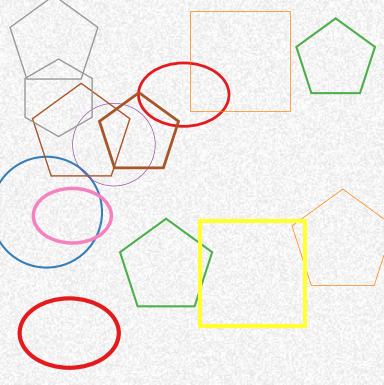[{"shape": "oval", "thickness": 2, "radius": 0.59, "center": [0.477, 0.754]}, {"shape": "oval", "thickness": 3, "radius": 0.64, "center": [0.18, 0.135]}, {"shape": "circle", "thickness": 1.5, "radius": 0.72, "center": [0.121, 0.449]}, {"shape": "pentagon", "thickness": 1.5, "radius": 0.63, "center": [0.431, 0.306]}, {"shape": "pentagon", "thickness": 1.5, "radius": 0.54, "center": [0.872, 0.845]}, {"shape": "circle", "thickness": 0.5, "radius": 0.54, "center": [0.296, 0.624]}, {"shape": "pentagon", "thickness": 0.5, "radius": 0.69, "center": [0.89, 0.37]}, {"shape": "square", "thickness": 0.5, "radius": 0.65, "center": [0.623, 0.842]}, {"shape": "square", "thickness": 3, "radius": 0.68, "center": [0.657, 0.289]}, {"shape": "pentagon", "thickness": 1, "radius": 0.66, "center": [0.211, 0.651]}, {"shape": "pentagon", "thickness": 2, "radius": 0.54, "center": [0.361, 0.651]}, {"shape": "oval", "thickness": 2.5, "radius": 0.51, "center": [0.188, 0.44]}, {"shape": "hexagon", "thickness": 1, "radius": 0.5, "center": [0.152, 0.746]}, {"shape": "pentagon", "thickness": 1, "radius": 0.6, "center": [0.14, 0.892]}]